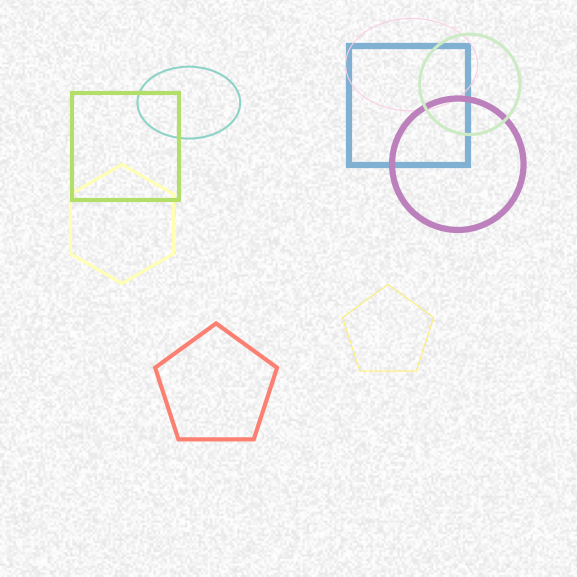[{"shape": "oval", "thickness": 1, "radius": 0.44, "center": [0.327, 0.821]}, {"shape": "hexagon", "thickness": 1.5, "radius": 0.52, "center": [0.211, 0.611]}, {"shape": "pentagon", "thickness": 2, "radius": 0.55, "center": [0.374, 0.328]}, {"shape": "square", "thickness": 3, "radius": 0.51, "center": [0.707, 0.816]}, {"shape": "square", "thickness": 2, "radius": 0.46, "center": [0.218, 0.746]}, {"shape": "oval", "thickness": 0.5, "radius": 0.57, "center": [0.713, 0.887]}, {"shape": "circle", "thickness": 3, "radius": 0.57, "center": [0.793, 0.715]}, {"shape": "circle", "thickness": 1.5, "radius": 0.43, "center": [0.814, 0.853]}, {"shape": "pentagon", "thickness": 0.5, "radius": 0.41, "center": [0.672, 0.424]}]